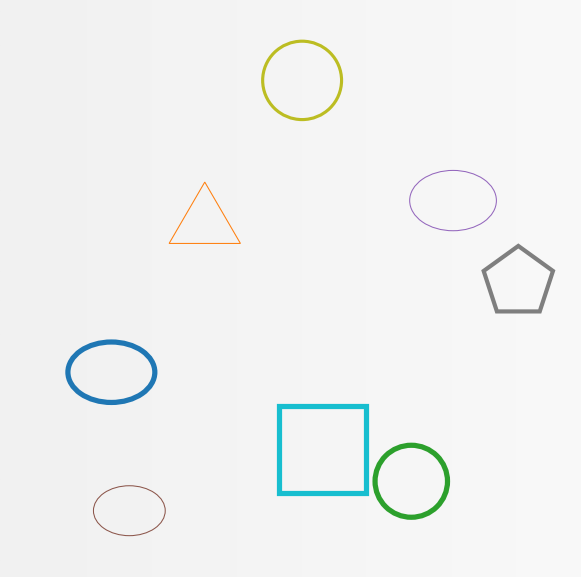[{"shape": "oval", "thickness": 2.5, "radius": 0.37, "center": [0.192, 0.355]}, {"shape": "triangle", "thickness": 0.5, "radius": 0.35, "center": [0.352, 0.613]}, {"shape": "circle", "thickness": 2.5, "radius": 0.31, "center": [0.708, 0.166]}, {"shape": "oval", "thickness": 0.5, "radius": 0.37, "center": [0.779, 0.652]}, {"shape": "oval", "thickness": 0.5, "radius": 0.31, "center": [0.223, 0.115]}, {"shape": "pentagon", "thickness": 2, "radius": 0.31, "center": [0.892, 0.511]}, {"shape": "circle", "thickness": 1.5, "radius": 0.34, "center": [0.52, 0.86]}, {"shape": "square", "thickness": 2.5, "radius": 0.37, "center": [0.554, 0.221]}]